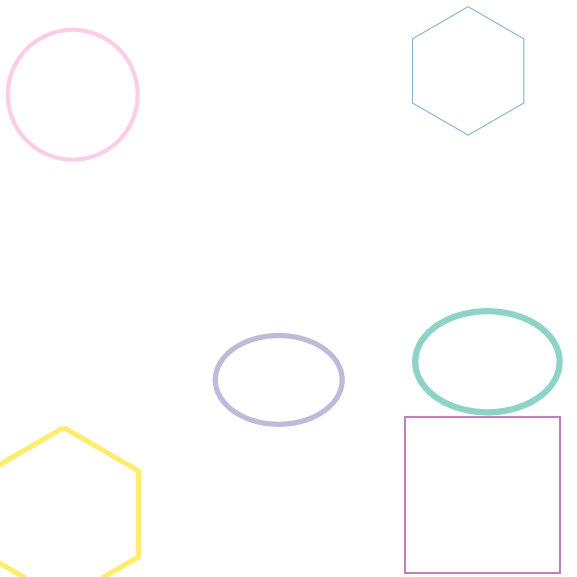[{"shape": "oval", "thickness": 3, "radius": 0.63, "center": [0.844, 0.373]}, {"shape": "oval", "thickness": 2.5, "radius": 0.55, "center": [0.483, 0.341]}, {"shape": "hexagon", "thickness": 0.5, "radius": 0.56, "center": [0.811, 0.876]}, {"shape": "circle", "thickness": 2, "radius": 0.56, "center": [0.126, 0.835]}, {"shape": "square", "thickness": 1, "radius": 0.67, "center": [0.836, 0.142]}, {"shape": "hexagon", "thickness": 2.5, "radius": 0.75, "center": [0.11, 0.109]}]